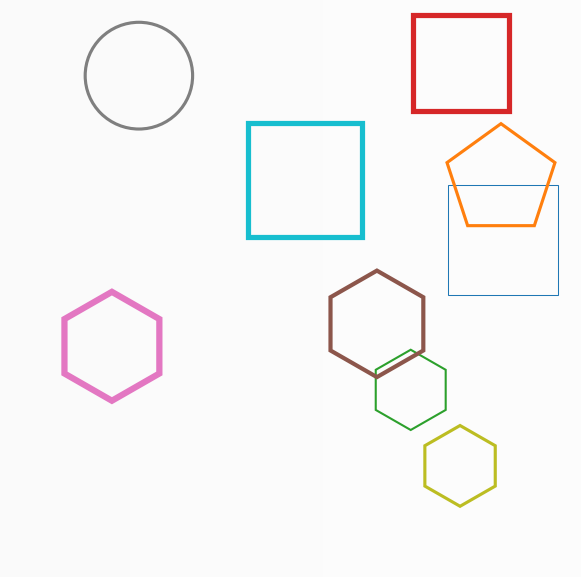[{"shape": "square", "thickness": 0.5, "radius": 0.48, "center": [0.865, 0.583]}, {"shape": "pentagon", "thickness": 1.5, "radius": 0.49, "center": [0.862, 0.687]}, {"shape": "hexagon", "thickness": 1, "radius": 0.35, "center": [0.707, 0.324]}, {"shape": "square", "thickness": 2.5, "radius": 0.41, "center": [0.793, 0.89]}, {"shape": "hexagon", "thickness": 2, "radius": 0.46, "center": [0.648, 0.438]}, {"shape": "hexagon", "thickness": 3, "radius": 0.47, "center": [0.193, 0.4]}, {"shape": "circle", "thickness": 1.5, "radius": 0.46, "center": [0.239, 0.868]}, {"shape": "hexagon", "thickness": 1.5, "radius": 0.35, "center": [0.791, 0.192]}, {"shape": "square", "thickness": 2.5, "radius": 0.49, "center": [0.524, 0.688]}]